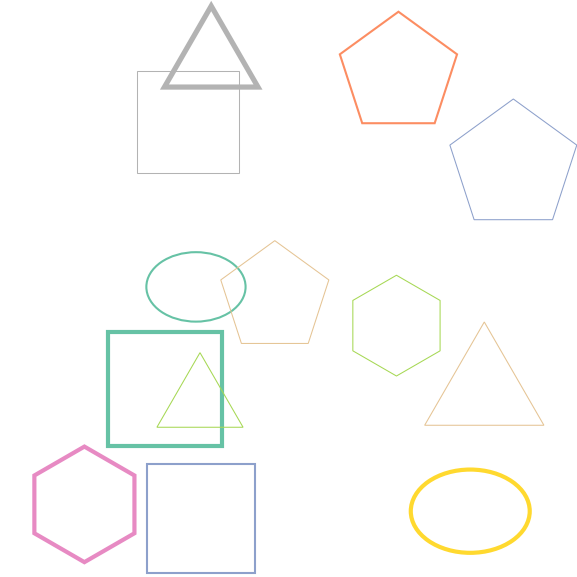[{"shape": "oval", "thickness": 1, "radius": 0.43, "center": [0.339, 0.502]}, {"shape": "square", "thickness": 2, "radius": 0.49, "center": [0.285, 0.326]}, {"shape": "pentagon", "thickness": 1, "radius": 0.53, "center": [0.69, 0.872]}, {"shape": "square", "thickness": 1, "radius": 0.47, "center": [0.348, 0.101]}, {"shape": "pentagon", "thickness": 0.5, "radius": 0.58, "center": [0.889, 0.712]}, {"shape": "hexagon", "thickness": 2, "radius": 0.5, "center": [0.146, 0.126]}, {"shape": "triangle", "thickness": 0.5, "radius": 0.43, "center": [0.346, 0.302]}, {"shape": "hexagon", "thickness": 0.5, "radius": 0.44, "center": [0.687, 0.435]}, {"shape": "oval", "thickness": 2, "radius": 0.51, "center": [0.814, 0.114]}, {"shape": "pentagon", "thickness": 0.5, "radius": 0.49, "center": [0.476, 0.484]}, {"shape": "triangle", "thickness": 0.5, "radius": 0.6, "center": [0.839, 0.322]}, {"shape": "square", "thickness": 0.5, "radius": 0.44, "center": [0.326, 0.788]}, {"shape": "triangle", "thickness": 2.5, "radius": 0.47, "center": [0.366, 0.895]}]